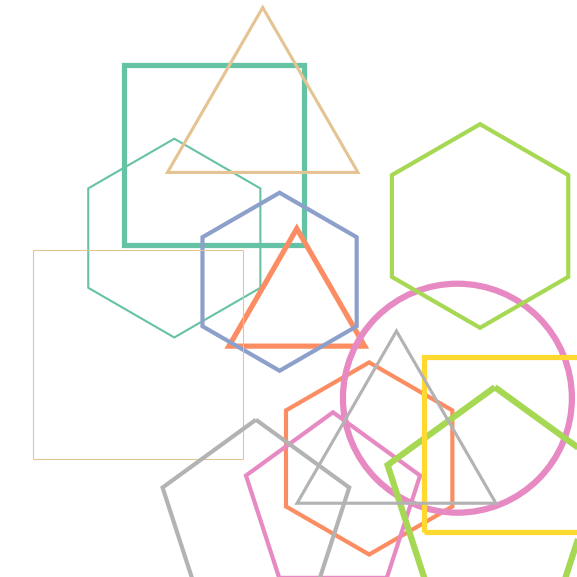[{"shape": "hexagon", "thickness": 1, "radius": 0.86, "center": [0.302, 0.587]}, {"shape": "square", "thickness": 2.5, "radius": 0.78, "center": [0.37, 0.731]}, {"shape": "hexagon", "thickness": 2, "radius": 0.83, "center": [0.639, 0.205]}, {"shape": "triangle", "thickness": 2.5, "radius": 0.68, "center": [0.514, 0.468]}, {"shape": "hexagon", "thickness": 2, "radius": 0.77, "center": [0.484, 0.511]}, {"shape": "pentagon", "thickness": 2, "radius": 0.79, "center": [0.577, 0.127]}, {"shape": "circle", "thickness": 3, "radius": 0.99, "center": [0.792, 0.31]}, {"shape": "hexagon", "thickness": 2, "radius": 0.88, "center": [0.831, 0.608]}, {"shape": "pentagon", "thickness": 3, "radius": 0.98, "center": [0.857, 0.133]}, {"shape": "square", "thickness": 2.5, "radius": 0.76, "center": [0.886, 0.229]}, {"shape": "square", "thickness": 0.5, "radius": 0.91, "center": [0.238, 0.385]}, {"shape": "triangle", "thickness": 1.5, "radius": 0.95, "center": [0.455, 0.796]}, {"shape": "triangle", "thickness": 1.5, "radius": 0.99, "center": [0.687, 0.227]}, {"shape": "pentagon", "thickness": 2, "radius": 0.85, "center": [0.443, 0.102]}]